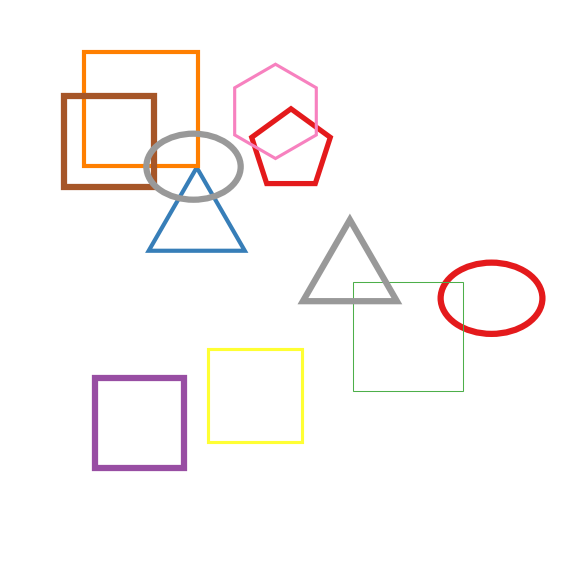[{"shape": "pentagon", "thickness": 2.5, "radius": 0.36, "center": [0.504, 0.739]}, {"shape": "oval", "thickness": 3, "radius": 0.44, "center": [0.851, 0.483]}, {"shape": "triangle", "thickness": 2, "radius": 0.48, "center": [0.341, 0.613]}, {"shape": "square", "thickness": 0.5, "radius": 0.47, "center": [0.707, 0.417]}, {"shape": "square", "thickness": 3, "radius": 0.39, "center": [0.241, 0.266]}, {"shape": "square", "thickness": 2, "radius": 0.5, "center": [0.244, 0.81]}, {"shape": "square", "thickness": 1.5, "radius": 0.41, "center": [0.441, 0.314]}, {"shape": "square", "thickness": 3, "radius": 0.39, "center": [0.189, 0.754]}, {"shape": "hexagon", "thickness": 1.5, "radius": 0.41, "center": [0.477, 0.806]}, {"shape": "oval", "thickness": 3, "radius": 0.41, "center": [0.335, 0.71]}, {"shape": "triangle", "thickness": 3, "radius": 0.47, "center": [0.606, 0.525]}]